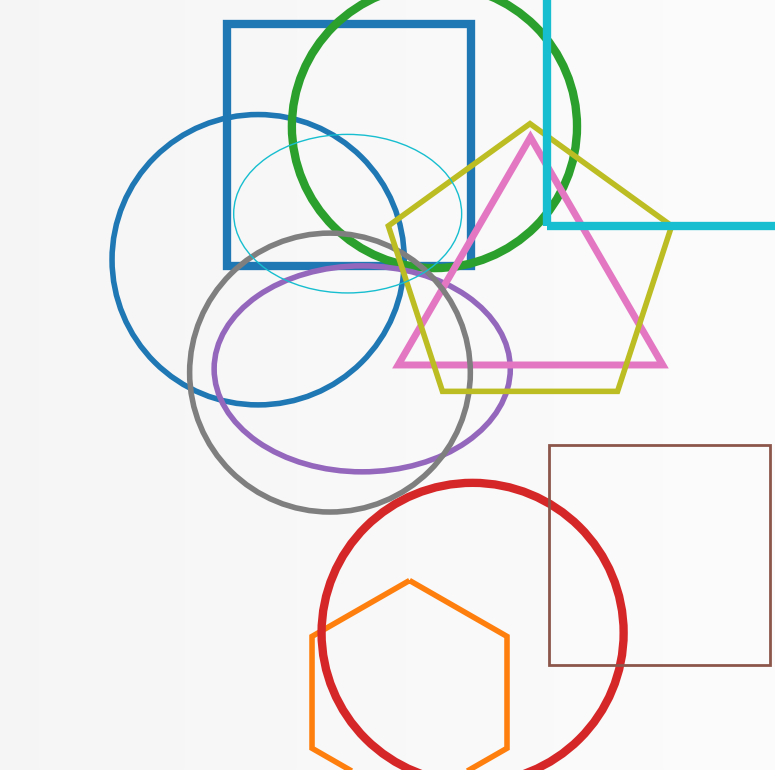[{"shape": "circle", "thickness": 2, "radius": 0.94, "center": [0.333, 0.663]}, {"shape": "square", "thickness": 3, "radius": 0.79, "center": [0.45, 0.812]}, {"shape": "hexagon", "thickness": 2, "radius": 0.73, "center": [0.528, 0.101]}, {"shape": "circle", "thickness": 3, "radius": 0.92, "center": [0.561, 0.836]}, {"shape": "circle", "thickness": 3, "radius": 0.97, "center": [0.61, 0.178]}, {"shape": "oval", "thickness": 2, "radius": 0.96, "center": [0.467, 0.521]}, {"shape": "square", "thickness": 1, "radius": 0.71, "center": [0.851, 0.279]}, {"shape": "triangle", "thickness": 2.5, "radius": 0.99, "center": [0.684, 0.625]}, {"shape": "circle", "thickness": 2, "radius": 0.91, "center": [0.426, 0.516]}, {"shape": "pentagon", "thickness": 2, "radius": 0.96, "center": [0.684, 0.647]}, {"shape": "oval", "thickness": 0.5, "radius": 0.74, "center": [0.449, 0.723]}, {"shape": "square", "thickness": 3, "radius": 0.79, "center": [0.864, 0.864]}]